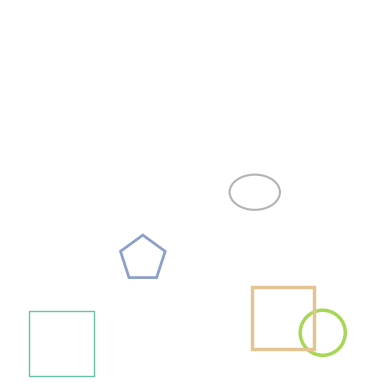[{"shape": "square", "thickness": 1, "radius": 0.42, "center": [0.159, 0.107]}, {"shape": "pentagon", "thickness": 2, "radius": 0.31, "center": [0.371, 0.328]}, {"shape": "circle", "thickness": 2.5, "radius": 0.29, "center": [0.838, 0.136]}, {"shape": "square", "thickness": 2.5, "radius": 0.4, "center": [0.735, 0.174]}, {"shape": "oval", "thickness": 1.5, "radius": 0.33, "center": [0.662, 0.501]}]